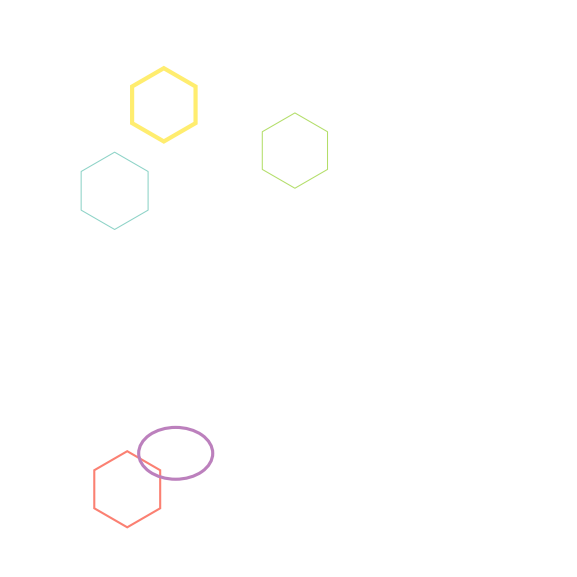[{"shape": "hexagon", "thickness": 0.5, "radius": 0.33, "center": [0.198, 0.669]}, {"shape": "hexagon", "thickness": 1, "radius": 0.33, "center": [0.22, 0.152]}, {"shape": "hexagon", "thickness": 0.5, "radius": 0.33, "center": [0.511, 0.738]}, {"shape": "oval", "thickness": 1.5, "radius": 0.32, "center": [0.304, 0.214]}, {"shape": "hexagon", "thickness": 2, "radius": 0.32, "center": [0.284, 0.818]}]